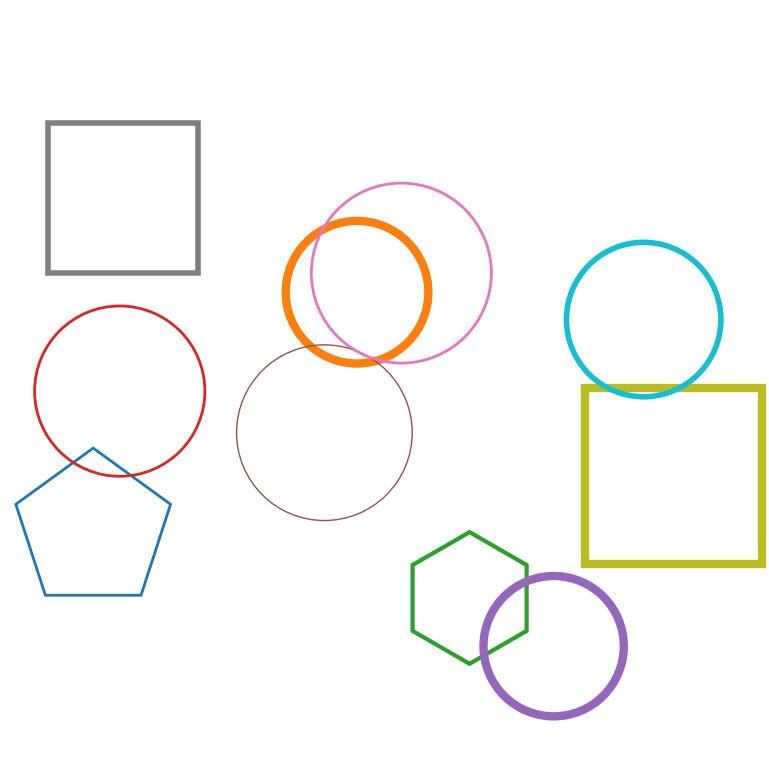[{"shape": "pentagon", "thickness": 1, "radius": 0.53, "center": [0.121, 0.312]}, {"shape": "circle", "thickness": 3, "radius": 0.46, "center": [0.464, 0.621]}, {"shape": "hexagon", "thickness": 1.5, "radius": 0.43, "center": [0.61, 0.223]}, {"shape": "circle", "thickness": 1, "radius": 0.55, "center": [0.155, 0.492]}, {"shape": "circle", "thickness": 3, "radius": 0.46, "center": [0.719, 0.161]}, {"shape": "circle", "thickness": 0.5, "radius": 0.57, "center": [0.421, 0.438]}, {"shape": "circle", "thickness": 1, "radius": 0.58, "center": [0.521, 0.645]}, {"shape": "square", "thickness": 2, "radius": 0.49, "center": [0.159, 0.743]}, {"shape": "square", "thickness": 3, "radius": 0.57, "center": [0.875, 0.382]}, {"shape": "circle", "thickness": 2, "radius": 0.5, "center": [0.836, 0.585]}]